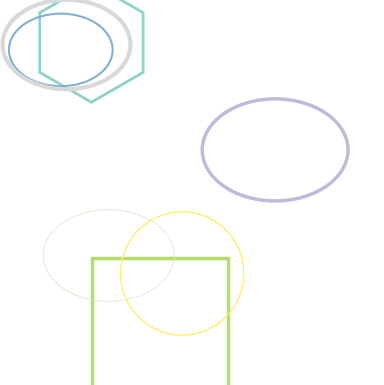[{"shape": "hexagon", "thickness": 2, "radius": 0.78, "center": [0.237, 0.889]}, {"shape": "oval", "thickness": 2.5, "radius": 0.95, "center": [0.715, 0.611]}, {"shape": "oval", "thickness": 1.5, "radius": 0.67, "center": [0.158, 0.87]}, {"shape": "square", "thickness": 2.5, "radius": 0.89, "center": [0.415, 0.153]}, {"shape": "oval", "thickness": 3, "radius": 0.83, "center": [0.173, 0.884]}, {"shape": "oval", "thickness": 0.5, "radius": 0.85, "center": [0.282, 0.336]}, {"shape": "circle", "thickness": 1, "radius": 0.8, "center": [0.473, 0.29]}]